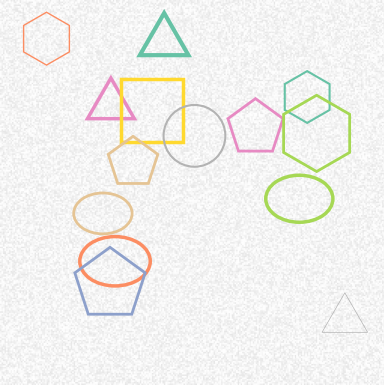[{"shape": "hexagon", "thickness": 1.5, "radius": 0.34, "center": [0.798, 0.748]}, {"shape": "triangle", "thickness": 3, "radius": 0.36, "center": [0.426, 0.893]}, {"shape": "hexagon", "thickness": 1, "radius": 0.34, "center": [0.121, 0.9]}, {"shape": "oval", "thickness": 2.5, "radius": 0.46, "center": [0.299, 0.321]}, {"shape": "pentagon", "thickness": 2, "radius": 0.48, "center": [0.286, 0.262]}, {"shape": "triangle", "thickness": 2.5, "radius": 0.35, "center": [0.288, 0.727]}, {"shape": "pentagon", "thickness": 2, "radius": 0.38, "center": [0.664, 0.669]}, {"shape": "oval", "thickness": 2.5, "radius": 0.44, "center": [0.777, 0.484]}, {"shape": "hexagon", "thickness": 2, "radius": 0.5, "center": [0.822, 0.654]}, {"shape": "square", "thickness": 2.5, "radius": 0.41, "center": [0.395, 0.714]}, {"shape": "oval", "thickness": 2, "radius": 0.38, "center": [0.267, 0.446]}, {"shape": "pentagon", "thickness": 2, "radius": 0.34, "center": [0.346, 0.578]}, {"shape": "triangle", "thickness": 0.5, "radius": 0.34, "center": [0.896, 0.171]}, {"shape": "circle", "thickness": 1.5, "radius": 0.4, "center": [0.505, 0.647]}]